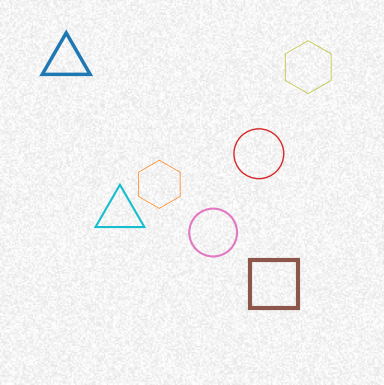[{"shape": "triangle", "thickness": 2.5, "radius": 0.36, "center": [0.172, 0.843]}, {"shape": "hexagon", "thickness": 0.5, "radius": 0.31, "center": [0.414, 0.521]}, {"shape": "circle", "thickness": 1, "radius": 0.32, "center": [0.672, 0.601]}, {"shape": "square", "thickness": 3, "radius": 0.31, "center": [0.712, 0.264]}, {"shape": "circle", "thickness": 1.5, "radius": 0.31, "center": [0.554, 0.396]}, {"shape": "hexagon", "thickness": 0.5, "radius": 0.34, "center": [0.801, 0.826]}, {"shape": "triangle", "thickness": 1.5, "radius": 0.37, "center": [0.312, 0.447]}]